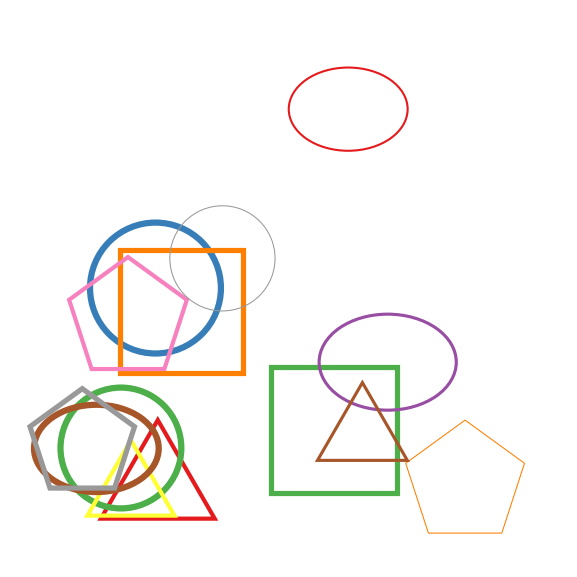[{"shape": "oval", "thickness": 1, "radius": 0.51, "center": [0.603, 0.81]}, {"shape": "triangle", "thickness": 2, "radius": 0.57, "center": [0.273, 0.158]}, {"shape": "circle", "thickness": 3, "radius": 0.57, "center": [0.269, 0.5]}, {"shape": "circle", "thickness": 3, "radius": 0.52, "center": [0.209, 0.223]}, {"shape": "square", "thickness": 2.5, "radius": 0.55, "center": [0.579, 0.254]}, {"shape": "oval", "thickness": 1.5, "radius": 0.59, "center": [0.671, 0.372]}, {"shape": "square", "thickness": 2.5, "radius": 0.53, "center": [0.315, 0.46]}, {"shape": "pentagon", "thickness": 0.5, "radius": 0.54, "center": [0.805, 0.163]}, {"shape": "triangle", "thickness": 2, "radius": 0.44, "center": [0.227, 0.15]}, {"shape": "oval", "thickness": 3, "radius": 0.54, "center": [0.167, 0.223]}, {"shape": "triangle", "thickness": 1.5, "radius": 0.45, "center": [0.628, 0.247]}, {"shape": "pentagon", "thickness": 2, "radius": 0.54, "center": [0.222, 0.447]}, {"shape": "circle", "thickness": 0.5, "radius": 0.46, "center": [0.385, 0.552]}, {"shape": "pentagon", "thickness": 2.5, "radius": 0.48, "center": [0.142, 0.231]}]